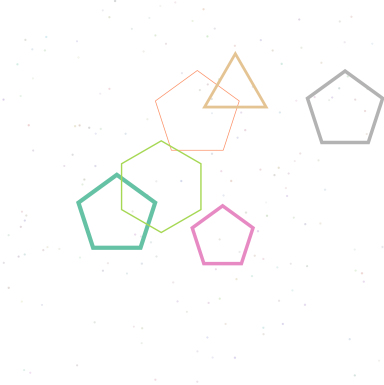[{"shape": "pentagon", "thickness": 3, "radius": 0.52, "center": [0.303, 0.441]}, {"shape": "pentagon", "thickness": 0.5, "radius": 0.57, "center": [0.512, 0.702]}, {"shape": "pentagon", "thickness": 2.5, "radius": 0.41, "center": [0.578, 0.382]}, {"shape": "hexagon", "thickness": 1, "radius": 0.6, "center": [0.419, 0.515]}, {"shape": "triangle", "thickness": 2, "radius": 0.46, "center": [0.611, 0.768]}, {"shape": "pentagon", "thickness": 2.5, "radius": 0.51, "center": [0.896, 0.713]}]